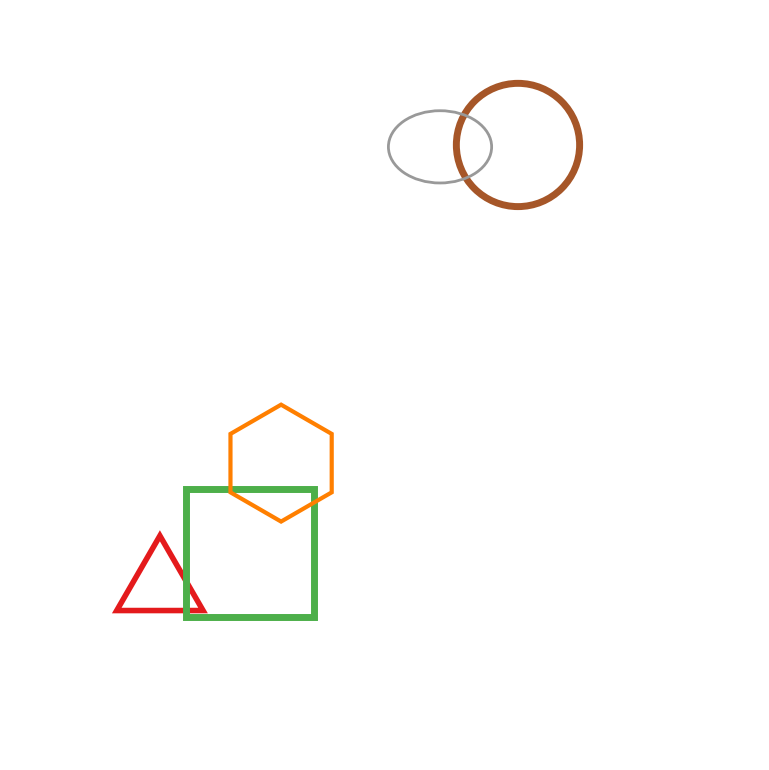[{"shape": "triangle", "thickness": 2, "radius": 0.32, "center": [0.208, 0.239]}, {"shape": "square", "thickness": 2.5, "radius": 0.42, "center": [0.325, 0.281]}, {"shape": "hexagon", "thickness": 1.5, "radius": 0.38, "center": [0.365, 0.399]}, {"shape": "circle", "thickness": 2.5, "radius": 0.4, "center": [0.673, 0.812]}, {"shape": "oval", "thickness": 1, "radius": 0.34, "center": [0.571, 0.809]}]